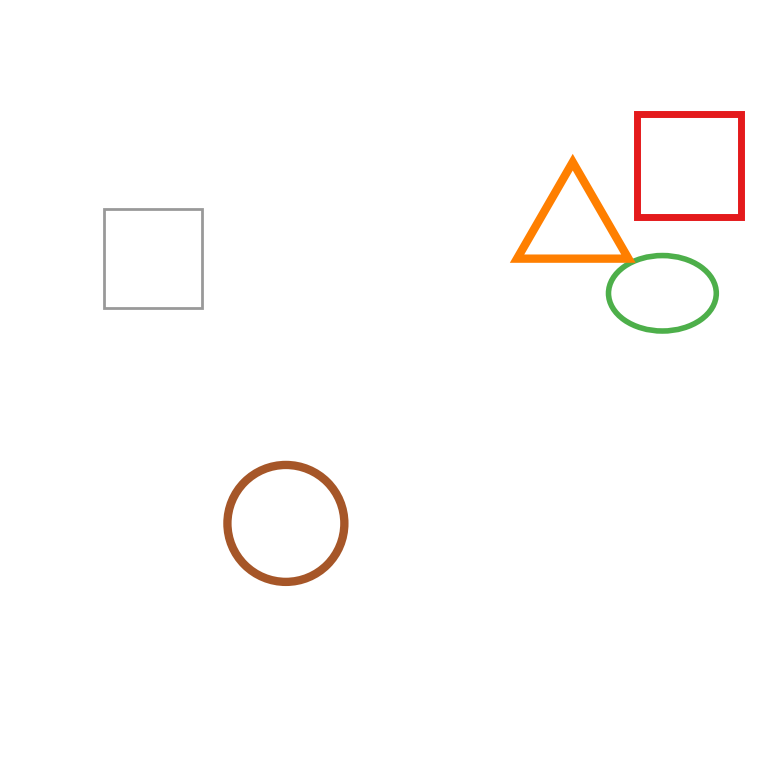[{"shape": "square", "thickness": 2.5, "radius": 0.34, "center": [0.895, 0.785]}, {"shape": "oval", "thickness": 2, "radius": 0.35, "center": [0.86, 0.619]}, {"shape": "triangle", "thickness": 3, "radius": 0.42, "center": [0.744, 0.706]}, {"shape": "circle", "thickness": 3, "radius": 0.38, "center": [0.371, 0.32]}, {"shape": "square", "thickness": 1, "radius": 0.32, "center": [0.199, 0.664]}]